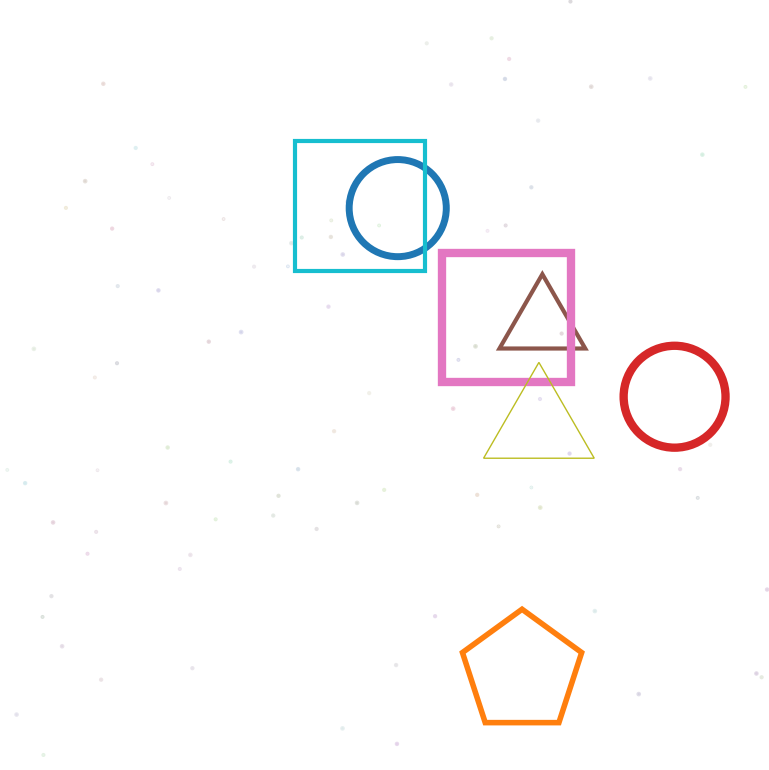[{"shape": "circle", "thickness": 2.5, "radius": 0.32, "center": [0.517, 0.73]}, {"shape": "pentagon", "thickness": 2, "radius": 0.41, "center": [0.678, 0.127]}, {"shape": "circle", "thickness": 3, "radius": 0.33, "center": [0.876, 0.485]}, {"shape": "triangle", "thickness": 1.5, "radius": 0.32, "center": [0.704, 0.58]}, {"shape": "square", "thickness": 3, "radius": 0.42, "center": [0.658, 0.588]}, {"shape": "triangle", "thickness": 0.5, "radius": 0.41, "center": [0.7, 0.446]}, {"shape": "square", "thickness": 1.5, "radius": 0.42, "center": [0.467, 0.733]}]